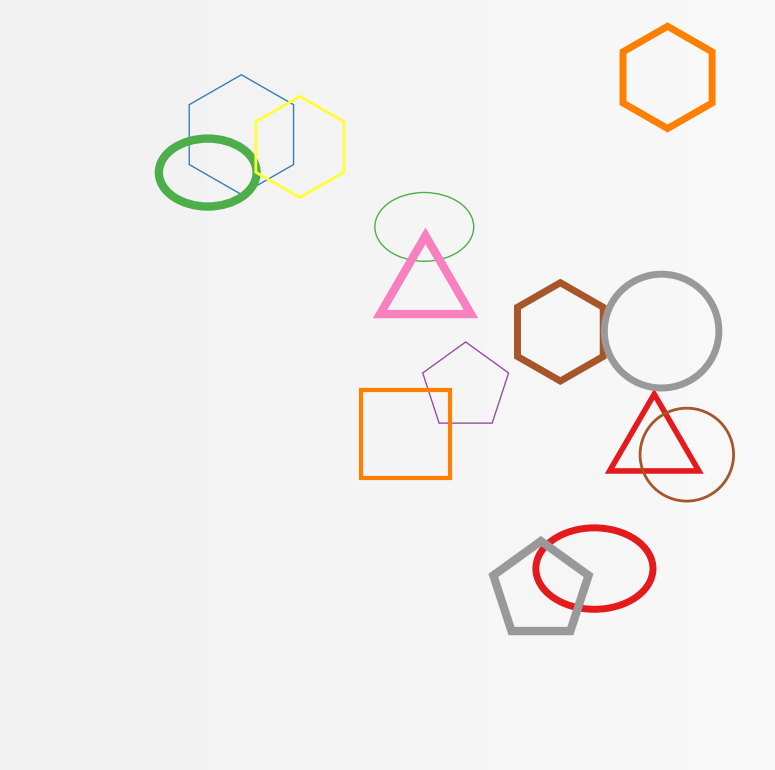[{"shape": "triangle", "thickness": 2, "radius": 0.33, "center": [0.844, 0.422]}, {"shape": "oval", "thickness": 2.5, "radius": 0.38, "center": [0.767, 0.262]}, {"shape": "hexagon", "thickness": 0.5, "radius": 0.39, "center": [0.311, 0.825]}, {"shape": "oval", "thickness": 0.5, "radius": 0.32, "center": [0.547, 0.705]}, {"shape": "oval", "thickness": 3, "radius": 0.32, "center": [0.268, 0.776]}, {"shape": "pentagon", "thickness": 0.5, "radius": 0.29, "center": [0.601, 0.498]}, {"shape": "hexagon", "thickness": 2.5, "radius": 0.33, "center": [0.861, 0.899]}, {"shape": "square", "thickness": 1.5, "radius": 0.29, "center": [0.523, 0.436]}, {"shape": "hexagon", "thickness": 1, "radius": 0.33, "center": [0.387, 0.809]}, {"shape": "circle", "thickness": 1, "radius": 0.3, "center": [0.886, 0.41]}, {"shape": "hexagon", "thickness": 2.5, "radius": 0.32, "center": [0.723, 0.569]}, {"shape": "triangle", "thickness": 3, "radius": 0.34, "center": [0.549, 0.626]}, {"shape": "circle", "thickness": 2.5, "radius": 0.37, "center": [0.854, 0.57]}, {"shape": "pentagon", "thickness": 3, "radius": 0.32, "center": [0.698, 0.233]}]